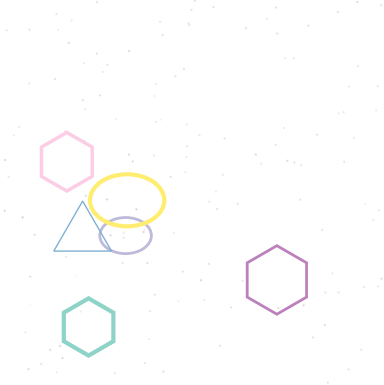[{"shape": "hexagon", "thickness": 3, "radius": 0.37, "center": [0.23, 0.151]}, {"shape": "oval", "thickness": 2, "radius": 0.33, "center": [0.326, 0.388]}, {"shape": "triangle", "thickness": 1, "radius": 0.43, "center": [0.215, 0.391]}, {"shape": "hexagon", "thickness": 2.5, "radius": 0.38, "center": [0.174, 0.58]}, {"shape": "hexagon", "thickness": 2, "radius": 0.45, "center": [0.719, 0.273]}, {"shape": "oval", "thickness": 3, "radius": 0.48, "center": [0.33, 0.48]}]